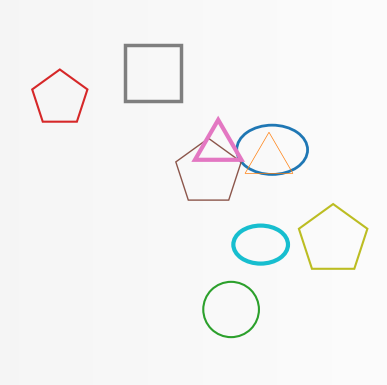[{"shape": "oval", "thickness": 2, "radius": 0.46, "center": [0.702, 0.611]}, {"shape": "triangle", "thickness": 0.5, "radius": 0.36, "center": [0.694, 0.585]}, {"shape": "circle", "thickness": 1.5, "radius": 0.36, "center": [0.596, 0.196]}, {"shape": "pentagon", "thickness": 1.5, "radius": 0.37, "center": [0.154, 0.745]}, {"shape": "pentagon", "thickness": 1, "radius": 0.44, "center": [0.538, 0.552]}, {"shape": "triangle", "thickness": 3, "radius": 0.35, "center": [0.563, 0.62]}, {"shape": "square", "thickness": 2.5, "radius": 0.36, "center": [0.395, 0.811]}, {"shape": "pentagon", "thickness": 1.5, "radius": 0.46, "center": [0.86, 0.377]}, {"shape": "oval", "thickness": 3, "radius": 0.35, "center": [0.673, 0.365]}]